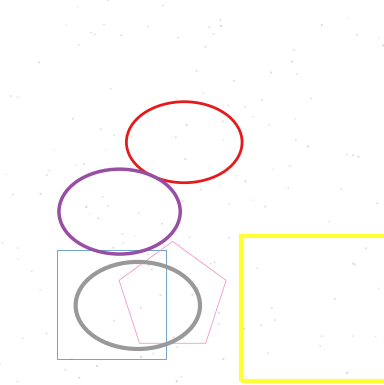[{"shape": "oval", "thickness": 2, "radius": 0.75, "center": [0.479, 0.631]}, {"shape": "square", "thickness": 0.5, "radius": 0.71, "center": [0.291, 0.21]}, {"shape": "oval", "thickness": 2.5, "radius": 0.79, "center": [0.311, 0.45]}, {"shape": "square", "thickness": 3, "radius": 0.94, "center": [0.813, 0.199]}, {"shape": "pentagon", "thickness": 0.5, "radius": 0.73, "center": [0.448, 0.227]}, {"shape": "oval", "thickness": 3, "radius": 0.81, "center": [0.358, 0.207]}]